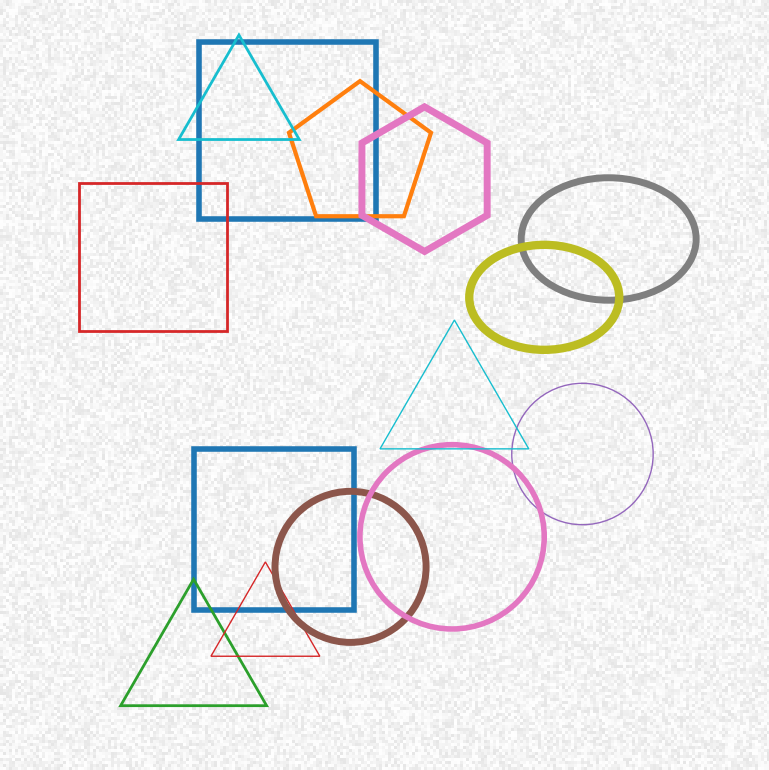[{"shape": "square", "thickness": 2, "radius": 0.52, "center": [0.356, 0.312]}, {"shape": "square", "thickness": 2, "radius": 0.57, "center": [0.373, 0.83]}, {"shape": "pentagon", "thickness": 1.5, "radius": 0.49, "center": [0.468, 0.798]}, {"shape": "triangle", "thickness": 1, "radius": 0.55, "center": [0.251, 0.138]}, {"shape": "triangle", "thickness": 0.5, "radius": 0.41, "center": [0.345, 0.189]}, {"shape": "square", "thickness": 1, "radius": 0.48, "center": [0.199, 0.666]}, {"shape": "circle", "thickness": 0.5, "radius": 0.46, "center": [0.756, 0.41]}, {"shape": "circle", "thickness": 2.5, "radius": 0.49, "center": [0.455, 0.264]}, {"shape": "hexagon", "thickness": 2.5, "radius": 0.47, "center": [0.551, 0.767]}, {"shape": "circle", "thickness": 2, "radius": 0.6, "center": [0.587, 0.303]}, {"shape": "oval", "thickness": 2.5, "radius": 0.57, "center": [0.79, 0.69]}, {"shape": "oval", "thickness": 3, "radius": 0.49, "center": [0.707, 0.614]}, {"shape": "triangle", "thickness": 0.5, "radius": 0.56, "center": [0.59, 0.473]}, {"shape": "triangle", "thickness": 1, "radius": 0.45, "center": [0.31, 0.864]}]